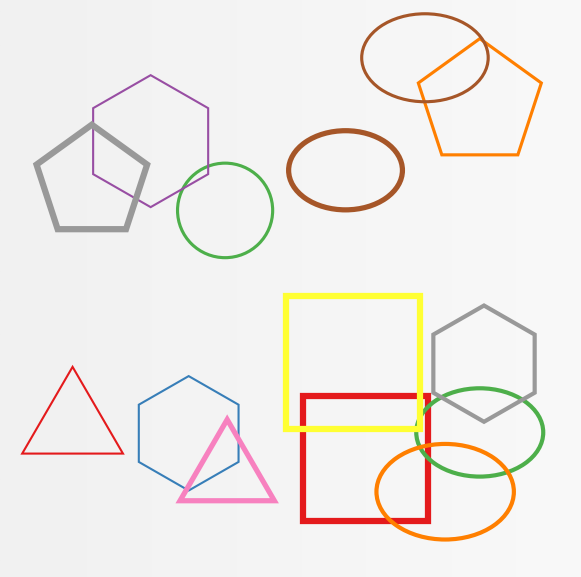[{"shape": "square", "thickness": 3, "radius": 0.54, "center": [0.629, 0.205]}, {"shape": "triangle", "thickness": 1, "radius": 0.5, "center": [0.125, 0.264]}, {"shape": "hexagon", "thickness": 1, "radius": 0.5, "center": [0.325, 0.249]}, {"shape": "oval", "thickness": 2, "radius": 0.55, "center": [0.825, 0.25]}, {"shape": "circle", "thickness": 1.5, "radius": 0.41, "center": [0.387, 0.635]}, {"shape": "hexagon", "thickness": 1, "radius": 0.57, "center": [0.259, 0.755]}, {"shape": "pentagon", "thickness": 1.5, "radius": 0.56, "center": [0.826, 0.821]}, {"shape": "oval", "thickness": 2, "radius": 0.59, "center": [0.766, 0.148]}, {"shape": "square", "thickness": 3, "radius": 0.58, "center": [0.607, 0.371]}, {"shape": "oval", "thickness": 2.5, "radius": 0.49, "center": [0.594, 0.704]}, {"shape": "oval", "thickness": 1.5, "radius": 0.54, "center": [0.731, 0.899]}, {"shape": "triangle", "thickness": 2.5, "radius": 0.47, "center": [0.391, 0.179]}, {"shape": "hexagon", "thickness": 2, "radius": 0.5, "center": [0.833, 0.369]}, {"shape": "pentagon", "thickness": 3, "radius": 0.5, "center": [0.158, 0.683]}]